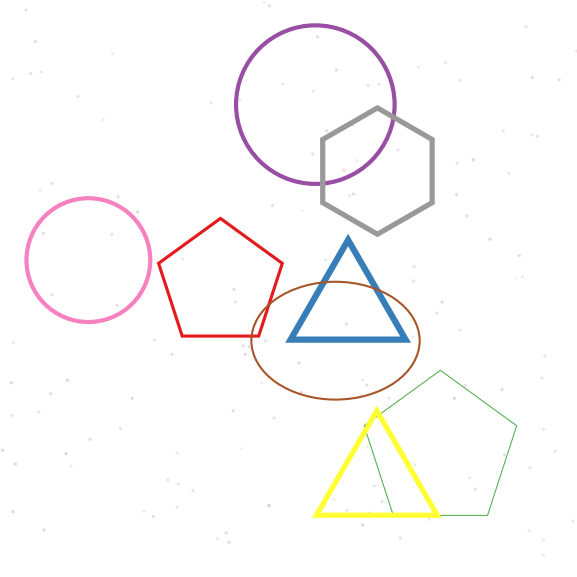[{"shape": "pentagon", "thickness": 1.5, "radius": 0.56, "center": [0.382, 0.508]}, {"shape": "triangle", "thickness": 3, "radius": 0.58, "center": [0.603, 0.469]}, {"shape": "pentagon", "thickness": 0.5, "radius": 0.69, "center": [0.763, 0.219]}, {"shape": "circle", "thickness": 2, "radius": 0.69, "center": [0.546, 0.818]}, {"shape": "triangle", "thickness": 2.5, "radius": 0.6, "center": [0.653, 0.167]}, {"shape": "oval", "thickness": 1, "radius": 0.73, "center": [0.581, 0.409]}, {"shape": "circle", "thickness": 2, "radius": 0.54, "center": [0.153, 0.549]}, {"shape": "hexagon", "thickness": 2.5, "radius": 0.55, "center": [0.654, 0.703]}]